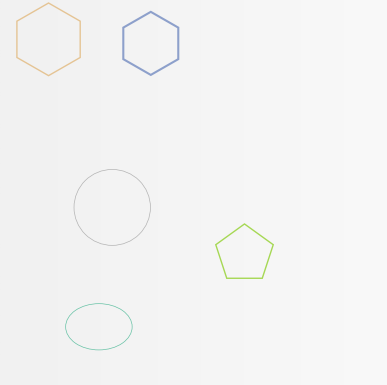[{"shape": "oval", "thickness": 0.5, "radius": 0.43, "center": [0.255, 0.151]}, {"shape": "hexagon", "thickness": 1.5, "radius": 0.41, "center": [0.389, 0.887]}, {"shape": "pentagon", "thickness": 1, "radius": 0.39, "center": [0.631, 0.34]}, {"shape": "hexagon", "thickness": 1, "radius": 0.47, "center": [0.125, 0.898]}, {"shape": "circle", "thickness": 0.5, "radius": 0.49, "center": [0.29, 0.461]}]